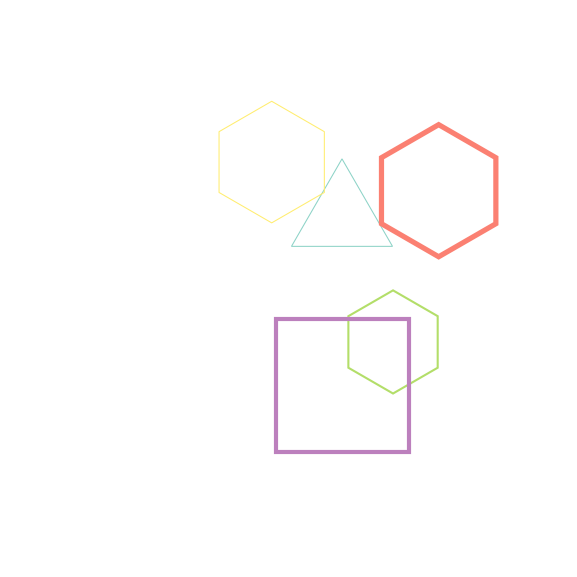[{"shape": "triangle", "thickness": 0.5, "radius": 0.51, "center": [0.592, 0.623]}, {"shape": "hexagon", "thickness": 2.5, "radius": 0.57, "center": [0.76, 0.669]}, {"shape": "hexagon", "thickness": 1, "radius": 0.45, "center": [0.681, 0.407]}, {"shape": "square", "thickness": 2, "radius": 0.58, "center": [0.593, 0.332]}, {"shape": "hexagon", "thickness": 0.5, "radius": 0.53, "center": [0.47, 0.718]}]